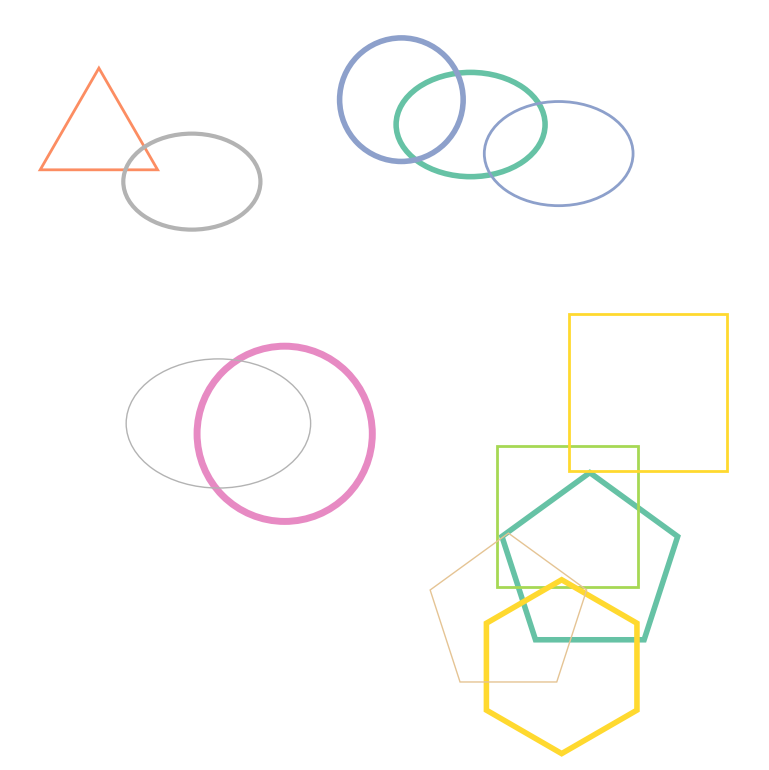[{"shape": "oval", "thickness": 2, "radius": 0.48, "center": [0.611, 0.838]}, {"shape": "pentagon", "thickness": 2, "radius": 0.6, "center": [0.766, 0.266]}, {"shape": "triangle", "thickness": 1, "radius": 0.44, "center": [0.128, 0.823]}, {"shape": "circle", "thickness": 2, "radius": 0.4, "center": [0.521, 0.871]}, {"shape": "oval", "thickness": 1, "radius": 0.48, "center": [0.726, 0.801]}, {"shape": "circle", "thickness": 2.5, "radius": 0.57, "center": [0.37, 0.437]}, {"shape": "square", "thickness": 1, "radius": 0.46, "center": [0.737, 0.329]}, {"shape": "square", "thickness": 1, "radius": 0.51, "center": [0.842, 0.49]}, {"shape": "hexagon", "thickness": 2, "radius": 0.56, "center": [0.729, 0.134]}, {"shape": "pentagon", "thickness": 0.5, "radius": 0.53, "center": [0.66, 0.201]}, {"shape": "oval", "thickness": 1.5, "radius": 0.45, "center": [0.249, 0.764]}, {"shape": "oval", "thickness": 0.5, "radius": 0.6, "center": [0.284, 0.45]}]